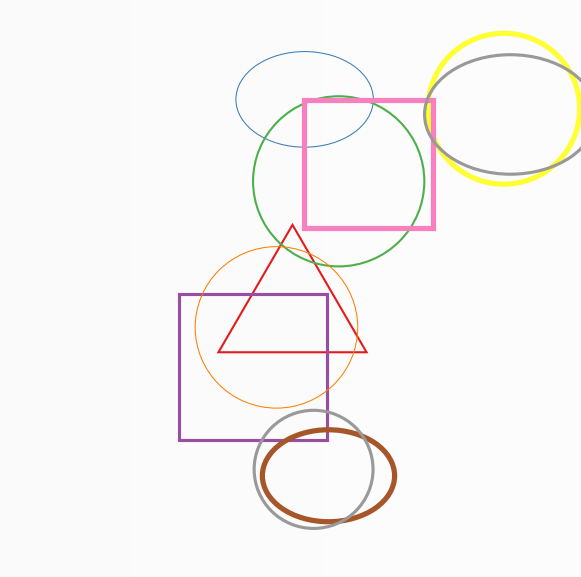[{"shape": "triangle", "thickness": 1, "radius": 0.74, "center": [0.503, 0.463]}, {"shape": "oval", "thickness": 0.5, "radius": 0.59, "center": [0.524, 0.827]}, {"shape": "circle", "thickness": 1, "radius": 0.74, "center": [0.583, 0.685]}, {"shape": "square", "thickness": 1.5, "radius": 0.63, "center": [0.435, 0.363]}, {"shape": "circle", "thickness": 0.5, "radius": 0.7, "center": [0.476, 0.432]}, {"shape": "circle", "thickness": 2.5, "radius": 0.65, "center": [0.867, 0.811]}, {"shape": "oval", "thickness": 2.5, "radius": 0.57, "center": [0.565, 0.175]}, {"shape": "square", "thickness": 2.5, "radius": 0.55, "center": [0.634, 0.716]}, {"shape": "circle", "thickness": 1.5, "radius": 0.51, "center": [0.54, 0.186]}, {"shape": "oval", "thickness": 1.5, "radius": 0.74, "center": [0.878, 0.801]}]